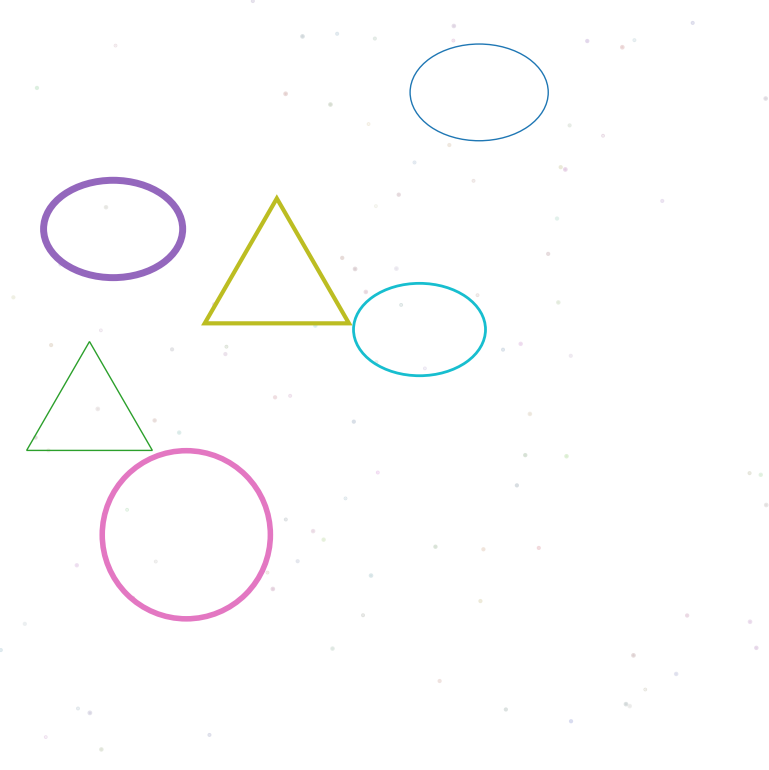[{"shape": "oval", "thickness": 0.5, "radius": 0.45, "center": [0.622, 0.88]}, {"shape": "triangle", "thickness": 0.5, "radius": 0.47, "center": [0.116, 0.462]}, {"shape": "oval", "thickness": 2.5, "radius": 0.45, "center": [0.147, 0.703]}, {"shape": "circle", "thickness": 2, "radius": 0.55, "center": [0.242, 0.306]}, {"shape": "triangle", "thickness": 1.5, "radius": 0.54, "center": [0.36, 0.634]}, {"shape": "oval", "thickness": 1, "radius": 0.43, "center": [0.545, 0.572]}]